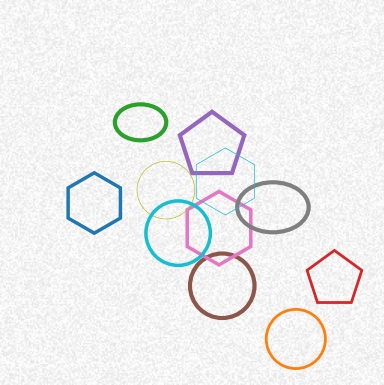[{"shape": "hexagon", "thickness": 2.5, "radius": 0.39, "center": [0.245, 0.473]}, {"shape": "circle", "thickness": 2, "radius": 0.38, "center": [0.768, 0.12]}, {"shape": "oval", "thickness": 3, "radius": 0.33, "center": [0.365, 0.682]}, {"shape": "pentagon", "thickness": 2, "radius": 0.37, "center": [0.869, 0.275]}, {"shape": "pentagon", "thickness": 3, "radius": 0.44, "center": [0.551, 0.622]}, {"shape": "circle", "thickness": 3, "radius": 0.42, "center": [0.577, 0.258]}, {"shape": "hexagon", "thickness": 2.5, "radius": 0.48, "center": [0.569, 0.407]}, {"shape": "oval", "thickness": 3, "radius": 0.46, "center": [0.709, 0.462]}, {"shape": "circle", "thickness": 0.5, "radius": 0.37, "center": [0.431, 0.506]}, {"shape": "hexagon", "thickness": 0.5, "radius": 0.44, "center": [0.585, 0.529]}, {"shape": "circle", "thickness": 2.5, "radius": 0.42, "center": [0.463, 0.394]}]